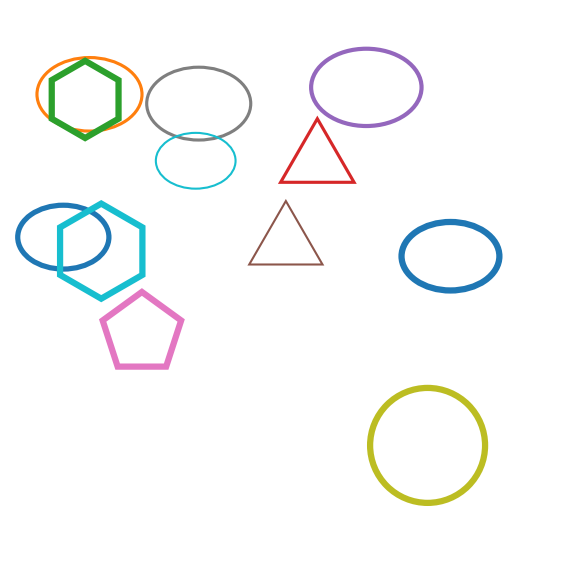[{"shape": "oval", "thickness": 2.5, "radius": 0.39, "center": [0.11, 0.589]}, {"shape": "oval", "thickness": 3, "radius": 0.42, "center": [0.78, 0.555]}, {"shape": "oval", "thickness": 1.5, "radius": 0.45, "center": [0.155, 0.836]}, {"shape": "hexagon", "thickness": 3, "radius": 0.33, "center": [0.147, 0.827]}, {"shape": "triangle", "thickness": 1.5, "radius": 0.37, "center": [0.549, 0.72]}, {"shape": "oval", "thickness": 2, "radius": 0.48, "center": [0.634, 0.848]}, {"shape": "triangle", "thickness": 1, "radius": 0.37, "center": [0.495, 0.578]}, {"shape": "pentagon", "thickness": 3, "radius": 0.36, "center": [0.246, 0.422]}, {"shape": "oval", "thickness": 1.5, "radius": 0.45, "center": [0.344, 0.82]}, {"shape": "circle", "thickness": 3, "radius": 0.5, "center": [0.74, 0.228]}, {"shape": "hexagon", "thickness": 3, "radius": 0.41, "center": [0.175, 0.564]}, {"shape": "oval", "thickness": 1, "radius": 0.35, "center": [0.339, 0.721]}]